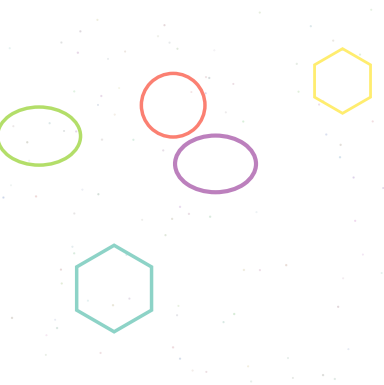[{"shape": "hexagon", "thickness": 2.5, "radius": 0.56, "center": [0.296, 0.251]}, {"shape": "circle", "thickness": 2.5, "radius": 0.41, "center": [0.45, 0.727]}, {"shape": "oval", "thickness": 2.5, "radius": 0.54, "center": [0.101, 0.647]}, {"shape": "oval", "thickness": 3, "radius": 0.53, "center": [0.56, 0.574]}, {"shape": "hexagon", "thickness": 2, "radius": 0.42, "center": [0.89, 0.79]}]